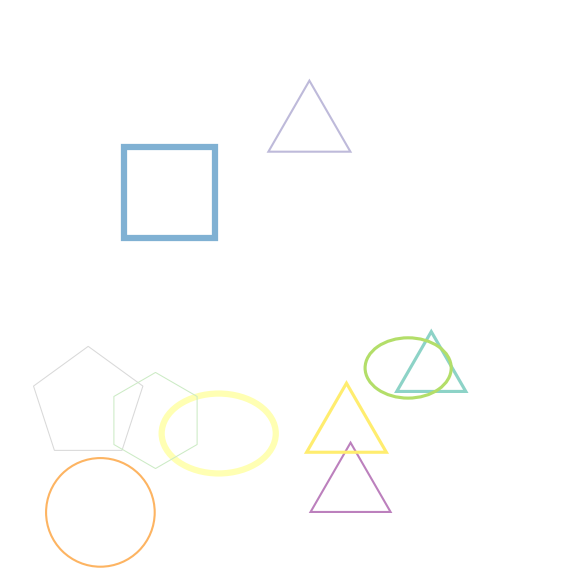[{"shape": "triangle", "thickness": 1.5, "radius": 0.35, "center": [0.747, 0.356]}, {"shape": "oval", "thickness": 3, "radius": 0.49, "center": [0.379, 0.248]}, {"shape": "triangle", "thickness": 1, "radius": 0.41, "center": [0.536, 0.777]}, {"shape": "square", "thickness": 3, "radius": 0.39, "center": [0.293, 0.666]}, {"shape": "circle", "thickness": 1, "radius": 0.47, "center": [0.174, 0.112]}, {"shape": "oval", "thickness": 1.5, "radius": 0.37, "center": [0.707, 0.362]}, {"shape": "pentagon", "thickness": 0.5, "radius": 0.5, "center": [0.153, 0.3]}, {"shape": "triangle", "thickness": 1, "radius": 0.4, "center": [0.607, 0.153]}, {"shape": "hexagon", "thickness": 0.5, "radius": 0.42, "center": [0.269, 0.271]}, {"shape": "triangle", "thickness": 1.5, "radius": 0.4, "center": [0.6, 0.256]}]